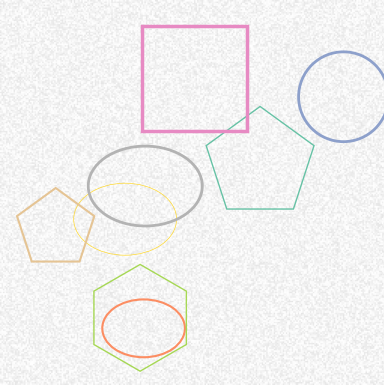[{"shape": "pentagon", "thickness": 1, "radius": 0.74, "center": [0.676, 0.576]}, {"shape": "oval", "thickness": 1.5, "radius": 0.54, "center": [0.373, 0.147]}, {"shape": "circle", "thickness": 2, "radius": 0.58, "center": [0.892, 0.749]}, {"shape": "square", "thickness": 2.5, "radius": 0.68, "center": [0.505, 0.796]}, {"shape": "hexagon", "thickness": 1, "radius": 0.69, "center": [0.364, 0.174]}, {"shape": "oval", "thickness": 0.5, "radius": 0.67, "center": [0.325, 0.431]}, {"shape": "pentagon", "thickness": 1.5, "radius": 0.53, "center": [0.145, 0.406]}, {"shape": "oval", "thickness": 2, "radius": 0.74, "center": [0.377, 0.517]}]